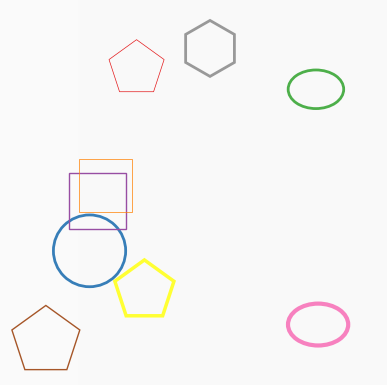[{"shape": "pentagon", "thickness": 0.5, "radius": 0.37, "center": [0.352, 0.822]}, {"shape": "circle", "thickness": 2, "radius": 0.47, "center": [0.231, 0.348]}, {"shape": "oval", "thickness": 2, "radius": 0.36, "center": [0.815, 0.768]}, {"shape": "square", "thickness": 1, "radius": 0.37, "center": [0.251, 0.478]}, {"shape": "square", "thickness": 0.5, "radius": 0.35, "center": [0.272, 0.519]}, {"shape": "pentagon", "thickness": 2.5, "radius": 0.4, "center": [0.373, 0.245]}, {"shape": "pentagon", "thickness": 1, "radius": 0.46, "center": [0.118, 0.114]}, {"shape": "oval", "thickness": 3, "radius": 0.39, "center": [0.821, 0.157]}, {"shape": "hexagon", "thickness": 2, "radius": 0.36, "center": [0.542, 0.874]}]